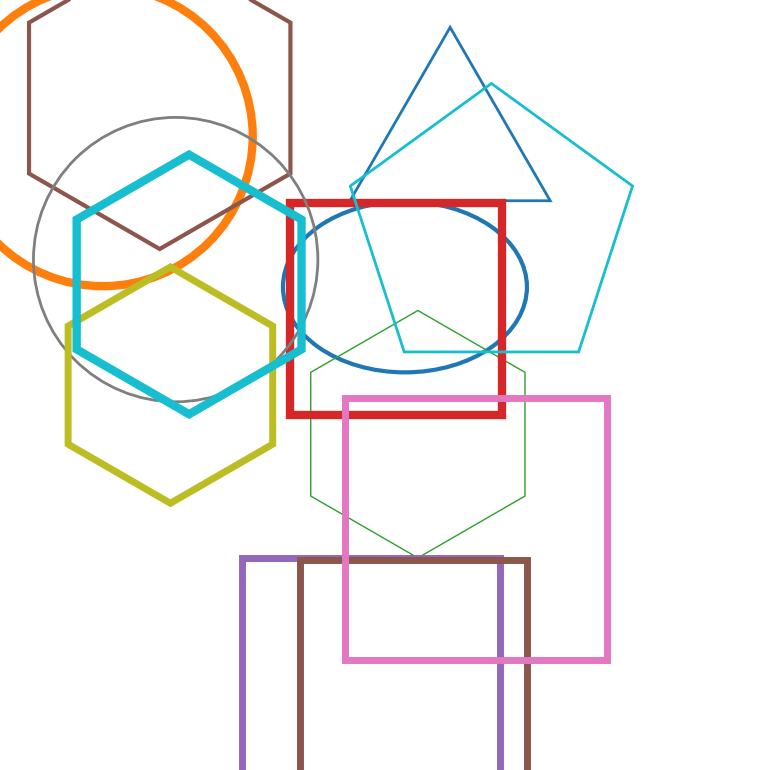[{"shape": "triangle", "thickness": 1, "radius": 0.75, "center": [0.585, 0.814]}, {"shape": "oval", "thickness": 1.5, "radius": 0.79, "center": [0.526, 0.627]}, {"shape": "circle", "thickness": 3, "radius": 0.97, "center": [0.134, 0.823]}, {"shape": "hexagon", "thickness": 0.5, "radius": 0.8, "center": [0.543, 0.436]}, {"shape": "square", "thickness": 3, "radius": 0.69, "center": [0.515, 0.599]}, {"shape": "square", "thickness": 2.5, "radius": 0.84, "center": [0.482, 0.108]}, {"shape": "square", "thickness": 2.5, "radius": 0.74, "center": [0.537, 0.125]}, {"shape": "hexagon", "thickness": 1.5, "radius": 0.98, "center": [0.207, 0.873]}, {"shape": "square", "thickness": 2.5, "radius": 0.85, "center": [0.619, 0.312]}, {"shape": "circle", "thickness": 1, "radius": 0.92, "center": [0.228, 0.663]}, {"shape": "hexagon", "thickness": 2.5, "radius": 0.77, "center": [0.221, 0.5]}, {"shape": "pentagon", "thickness": 1, "radius": 0.96, "center": [0.638, 0.699]}, {"shape": "hexagon", "thickness": 3, "radius": 0.84, "center": [0.246, 0.631]}]